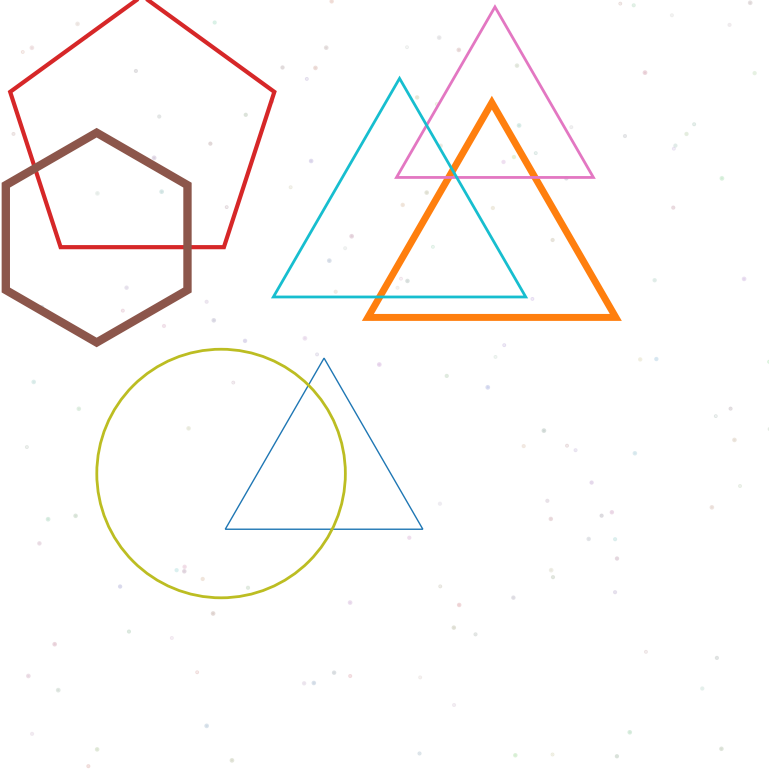[{"shape": "triangle", "thickness": 0.5, "radius": 0.74, "center": [0.421, 0.387]}, {"shape": "triangle", "thickness": 2.5, "radius": 0.93, "center": [0.639, 0.681]}, {"shape": "pentagon", "thickness": 1.5, "radius": 0.9, "center": [0.185, 0.825]}, {"shape": "hexagon", "thickness": 3, "radius": 0.68, "center": [0.126, 0.691]}, {"shape": "triangle", "thickness": 1, "radius": 0.74, "center": [0.643, 0.843]}, {"shape": "circle", "thickness": 1, "radius": 0.81, "center": [0.287, 0.385]}, {"shape": "triangle", "thickness": 1, "radius": 0.95, "center": [0.519, 0.709]}]